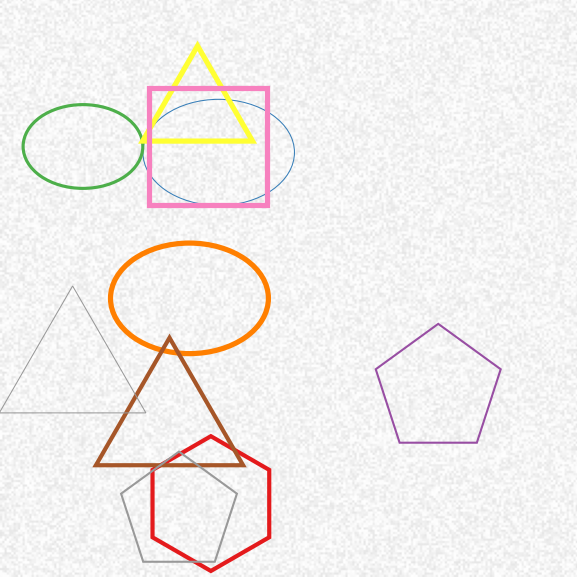[{"shape": "hexagon", "thickness": 2, "radius": 0.58, "center": [0.365, 0.127]}, {"shape": "oval", "thickness": 0.5, "radius": 0.66, "center": [0.379, 0.735]}, {"shape": "oval", "thickness": 1.5, "radius": 0.52, "center": [0.144, 0.745]}, {"shape": "pentagon", "thickness": 1, "radius": 0.57, "center": [0.759, 0.325]}, {"shape": "oval", "thickness": 2.5, "radius": 0.68, "center": [0.328, 0.483]}, {"shape": "triangle", "thickness": 2.5, "radius": 0.55, "center": [0.342, 0.81]}, {"shape": "triangle", "thickness": 2, "radius": 0.74, "center": [0.294, 0.267]}, {"shape": "square", "thickness": 2.5, "radius": 0.51, "center": [0.361, 0.746]}, {"shape": "pentagon", "thickness": 1, "radius": 0.53, "center": [0.31, 0.112]}, {"shape": "triangle", "thickness": 0.5, "radius": 0.73, "center": [0.126, 0.357]}]